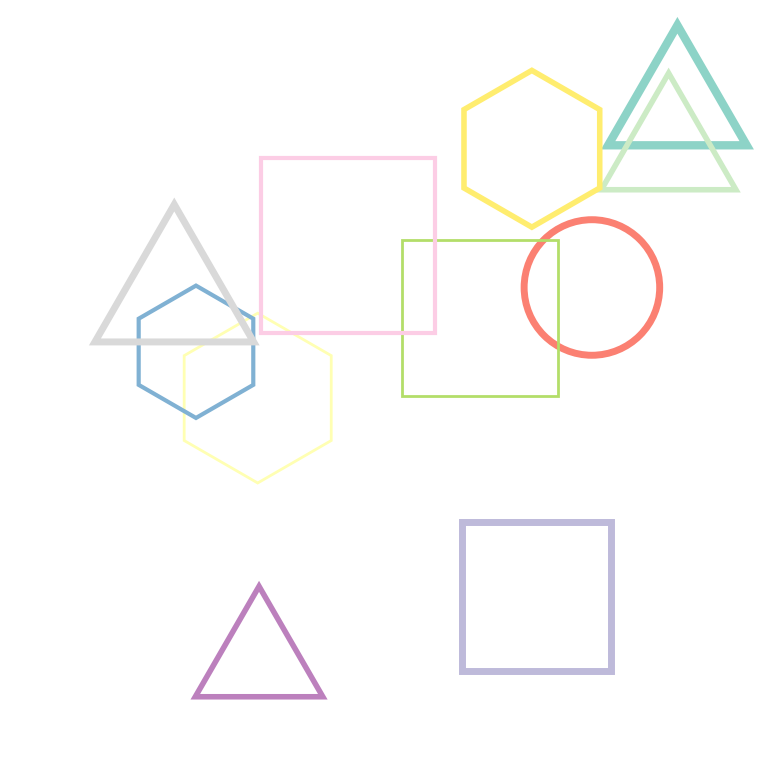[{"shape": "triangle", "thickness": 3, "radius": 0.52, "center": [0.88, 0.863]}, {"shape": "hexagon", "thickness": 1, "radius": 0.55, "center": [0.335, 0.483]}, {"shape": "square", "thickness": 2.5, "radius": 0.48, "center": [0.697, 0.225]}, {"shape": "circle", "thickness": 2.5, "radius": 0.44, "center": [0.769, 0.627]}, {"shape": "hexagon", "thickness": 1.5, "radius": 0.43, "center": [0.255, 0.543]}, {"shape": "square", "thickness": 1, "radius": 0.51, "center": [0.623, 0.587]}, {"shape": "square", "thickness": 1.5, "radius": 0.57, "center": [0.452, 0.681]}, {"shape": "triangle", "thickness": 2.5, "radius": 0.59, "center": [0.226, 0.615]}, {"shape": "triangle", "thickness": 2, "radius": 0.48, "center": [0.336, 0.143]}, {"shape": "triangle", "thickness": 2, "radius": 0.5, "center": [0.868, 0.804]}, {"shape": "hexagon", "thickness": 2, "radius": 0.51, "center": [0.691, 0.807]}]